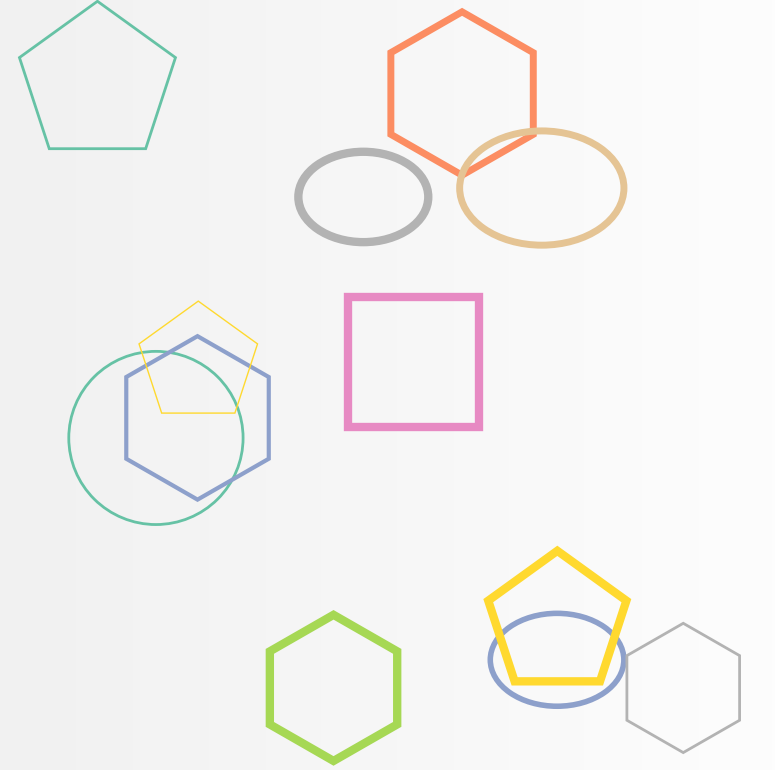[{"shape": "pentagon", "thickness": 1, "radius": 0.53, "center": [0.126, 0.893]}, {"shape": "circle", "thickness": 1, "radius": 0.56, "center": [0.201, 0.431]}, {"shape": "hexagon", "thickness": 2.5, "radius": 0.53, "center": [0.596, 0.879]}, {"shape": "hexagon", "thickness": 1.5, "radius": 0.53, "center": [0.255, 0.457]}, {"shape": "oval", "thickness": 2, "radius": 0.43, "center": [0.719, 0.143]}, {"shape": "square", "thickness": 3, "radius": 0.42, "center": [0.533, 0.53]}, {"shape": "hexagon", "thickness": 3, "radius": 0.47, "center": [0.43, 0.107]}, {"shape": "pentagon", "thickness": 0.5, "radius": 0.4, "center": [0.256, 0.529]}, {"shape": "pentagon", "thickness": 3, "radius": 0.47, "center": [0.719, 0.191]}, {"shape": "oval", "thickness": 2.5, "radius": 0.53, "center": [0.699, 0.756]}, {"shape": "oval", "thickness": 3, "radius": 0.42, "center": [0.469, 0.744]}, {"shape": "hexagon", "thickness": 1, "radius": 0.42, "center": [0.882, 0.107]}]